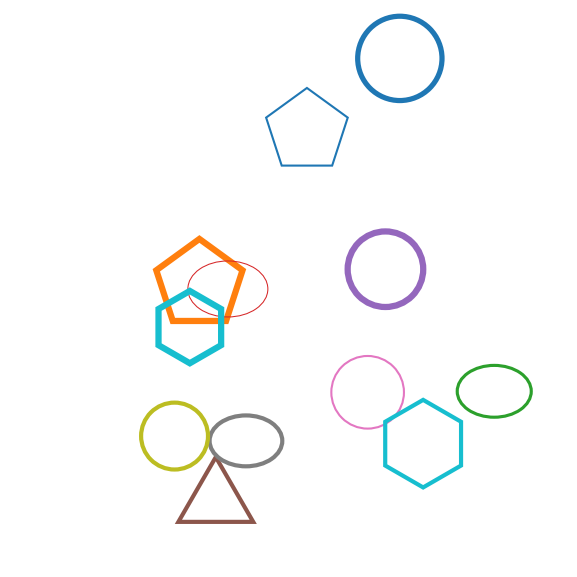[{"shape": "circle", "thickness": 2.5, "radius": 0.37, "center": [0.692, 0.898]}, {"shape": "pentagon", "thickness": 1, "radius": 0.37, "center": [0.531, 0.773]}, {"shape": "pentagon", "thickness": 3, "radius": 0.39, "center": [0.345, 0.507]}, {"shape": "oval", "thickness": 1.5, "radius": 0.32, "center": [0.856, 0.322]}, {"shape": "oval", "thickness": 0.5, "radius": 0.35, "center": [0.395, 0.499]}, {"shape": "circle", "thickness": 3, "radius": 0.33, "center": [0.667, 0.533]}, {"shape": "triangle", "thickness": 2, "radius": 0.37, "center": [0.374, 0.133]}, {"shape": "circle", "thickness": 1, "radius": 0.31, "center": [0.637, 0.32]}, {"shape": "oval", "thickness": 2, "radius": 0.31, "center": [0.426, 0.236]}, {"shape": "circle", "thickness": 2, "radius": 0.29, "center": [0.302, 0.244]}, {"shape": "hexagon", "thickness": 2, "radius": 0.38, "center": [0.733, 0.231]}, {"shape": "hexagon", "thickness": 3, "radius": 0.31, "center": [0.329, 0.433]}]